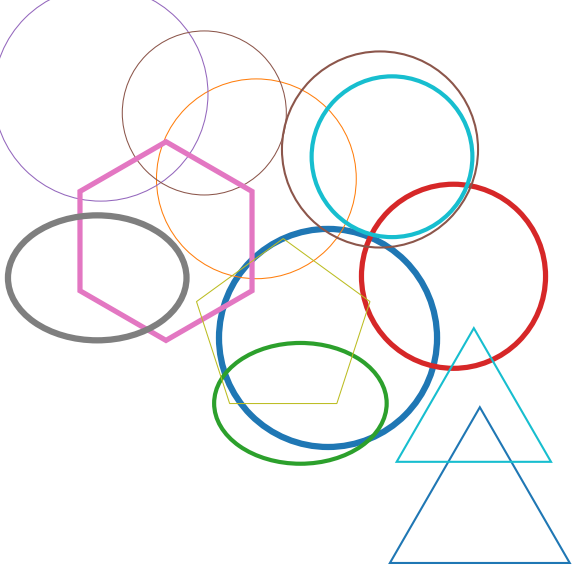[{"shape": "triangle", "thickness": 1, "radius": 0.9, "center": [0.831, 0.114]}, {"shape": "circle", "thickness": 3, "radius": 0.94, "center": [0.568, 0.414]}, {"shape": "circle", "thickness": 0.5, "radius": 0.86, "center": [0.444, 0.69]}, {"shape": "oval", "thickness": 2, "radius": 0.75, "center": [0.52, 0.301]}, {"shape": "circle", "thickness": 2.5, "radius": 0.8, "center": [0.785, 0.521]}, {"shape": "circle", "thickness": 0.5, "radius": 0.93, "center": [0.174, 0.837]}, {"shape": "circle", "thickness": 1, "radius": 0.85, "center": [0.658, 0.74]}, {"shape": "circle", "thickness": 0.5, "radius": 0.71, "center": [0.354, 0.804]}, {"shape": "hexagon", "thickness": 2.5, "radius": 0.86, "center": [0.287, 0.582]}, {"shape": "oval", "thickness": 3, "radius": 0.77, "center": [0.168, 0.518]}, {"shape": "pentagon", "thickness": 0.5, "radius": 0.79, "center": [0.49, 0.428]}, {"shape": "circle", "thickness": 2, "radius": 0.7, "center": [0.679, 0.728]}, {"shape": "triangle", "thickness": 1, "radius": 0.77, "center": [0.82, 0.277]}]